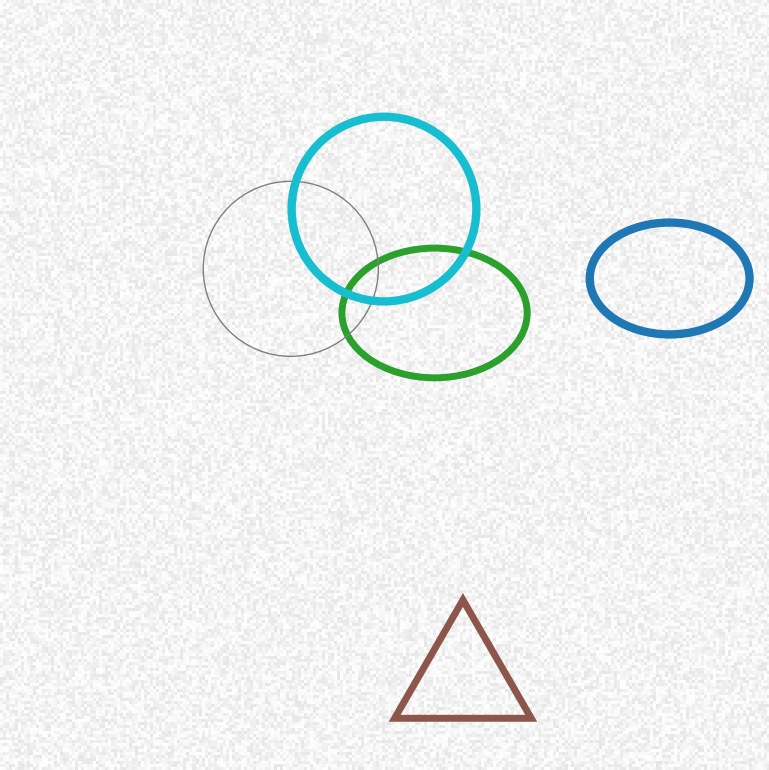[{"shape": "oval", "thickness": 3, "radius": 0.52, "center": [0.87, 0.638]}, {"shape": "oval", "thickness": 2.5, "radius": 0.6, "center": [0.564, 0.594]}, {"shape": "triangle", "thickness": 2.5, "radius": 0.51, "center": [0.601, 0.118]}, {"shape": "circle", "thickness": 0.5, "radius": 0.57, "center": [0.378, 0.651]}, {"shape": "circle", "thickness": 3, "radius": 0.6, "center": [0.499, 0.728]}]